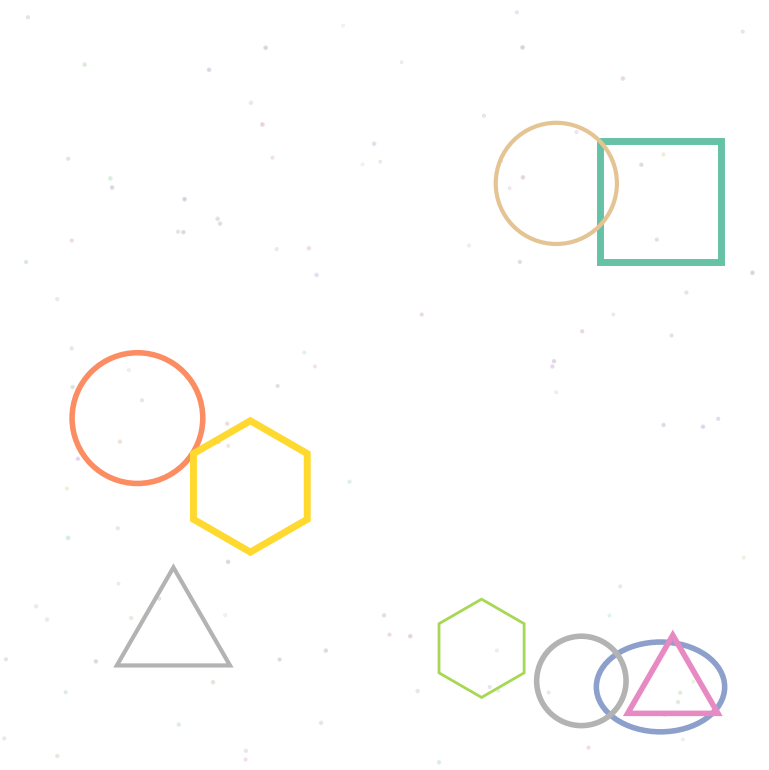[{"shape": "square", "thickness": 2.5, "radius": 0.39, "center": [0.858, 0.738]}, {"shape": "circle", "thickness": 2, "radius": 0.42, "center": [0.178, 0.457]}, {"shape": "oval", "thickness": 2, "radius": 0.42, "center": [0.858, 0.108]}, {"shape": "triangle", "thickness": 2, "radius": 0.34, "center": [0.874, 0.107]}, {"shape": "hexagon", "thickness": 1, "radius": 0.32, "center": [0.625, 0.158]}, {"shape": "hexagon", "thickness": 2.5, "radius": 0.43, "center": [0.325, 0.368]}, {"shape": "circle", "thickness": 1.5, "radius": 0.39, "center": [0.722, 0.762]}, {"shape": "circle", "thickness": 2, "radius": 0.29, "center": [0.755, 0.116]}, {"shape": "triangle", "thickness": 1.5, "radius": 0.42, "center": [0.225, 0.178]}]